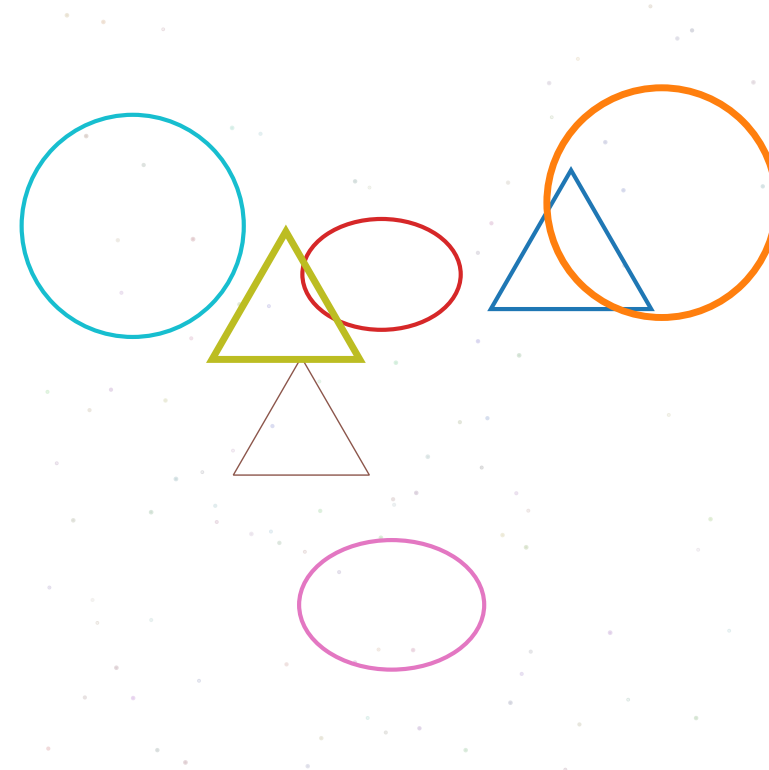[{"shape": "triangle", "thickness": 1.5, "radius": 0.6, "center": [0.742, 0.659]}, {"shape": "circle", "thickness": 2.5, "radius": 0.75, "center": [0.859, 0.737]}, {"shape": "oval", "thickness": 1.5, "radius": 0.51, "center": [0.496, 0.644]}, {"shape": "triangle", "thickness": 0.5, "radius": 0.51, "center": [0.391, 0.434]}, {"shape": "oval", "thickness": 1.5, "radius": 0.6, "center": [0.509, 0.214]}, {"shape": "triangle", "thickness": 2.5, "radius": 0.55, "center": [0.371, 0.589]}, {"shape": "circle", "thickness": 1.5, "radius": 0.72, "center": [0.172, 0.707]}]